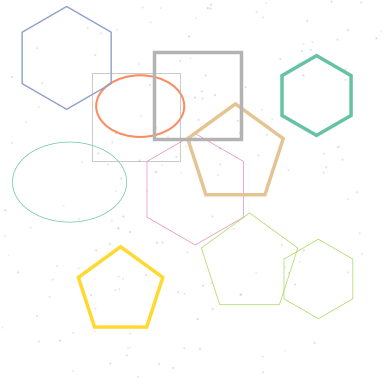[{"shape": "oval", "thickness": 0.5, "radius": 0.74, "center": [0.181, 0.527]}, {"shape": "hexagon", "thickness": 2.5, "radius": 0.52, "center": [0.822, 0.752]}, {"shape": "oval", "thickness": 1.5, "radius": 0.57, "center": [0.364, 0.724]}, {"shape": "hexagon", "thickness": 1, "radius": 0.67, "center": [0.173, 0.85]}, {"shape": "hexagon", "thickness": 0.5, "radius": 0.72, "center": [0.507, 0.508]}, {"shape": "hexagon", "thickness": 0.5, "radius": 0.52, "center": [0.827, 0.275]}, {"shape": "pentagon", "thickness": 0.5, "radius": 0.66, "center": [0.648, 0.315]}, {"shape": "pentagon", "thickness": 2.5, "radius": 0.58, "center": [0.313, 0.244]}, {"shape": "pentagon", "thickness": 2.5, "radius": 0.65, "center": [0.612, 0.6]}, {"shape": "square", "thickness": 2.5, "radius": 0.57, "center": [0.513, 0.751]}, {"shape": "square", "thickness": 0.5, "radius": 0.57, "center": [0.354, 0.696]}]